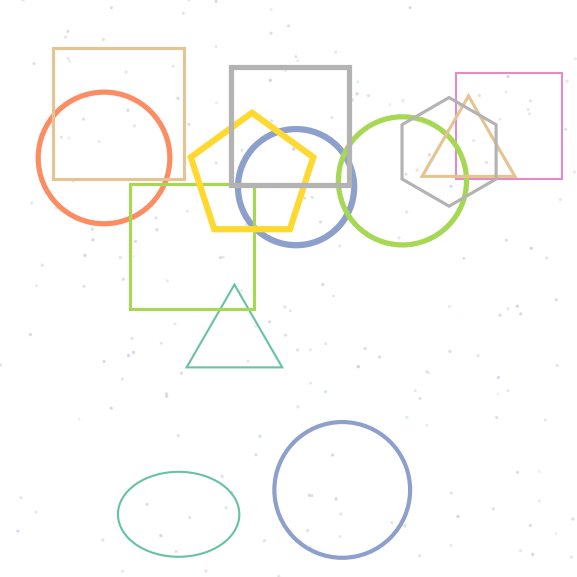[{"shape": "oval", "thickness": 1, "radius": 0.53, "center": [0.309, 0.109]}, {"shape": "triangle", "thickness": 1, "radius": 0.48, "center": [0.406, 0.411]}, {"shape": "circle", "thickness": 2.5, "radius": 0.57, "center": [0.18, 0.726]}, {"shape": "circle", "thickness": 3, "radius": 0.5, "center": [0.513, 0.675]}, {"shape": "circle", "thickness": 2, "radius": 0.59, "center": [0.593, 0.151]}, {"shape": "square", "thickness": 1, "radius": 0.46, "center": [0.881, 0.781]}, {"shape": "circle", "thickness": 2.5, "radius": 0.55, "center": [0.697, 0.686]}, {"shape": "square", "thickness": 1.5, "radius": 0.54, "center": [0.333, 0.573]}, {"shape": "pentagon", "thickness": 3, "radius": 0.56, "center": [0.436, 0.692]}, {"shape": "triangle", "thickness": 1.5, "radius": 0.46, "center": [0.811, 0.74]}, {"shape": "square", "thickness": 1.5, "radius": 0.57, "center": [0.205, 0.803]}, {"shape": "hexagon", "thickness": 1.5, "radius": 0.47, "center": [0.778, 0.736]}, {"shape": "square", "thickness": 2.5, "radius": 0.51, "center": [0.502, 0.781]}]